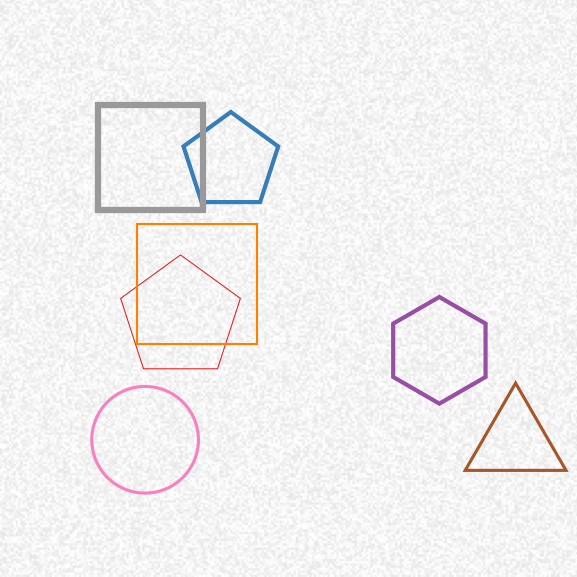[{"shape": "pentagon", "thickness": 0.5, "radius": 0.55, "center": [0.313, 0.449]}, {"shape": "pentagon", "thickness": 2, "radius": 0.43, "center": [0.4, 0.719]}, {"shape": "hexagon", "thickness": 2, "radius": 0.46, "center": [0.761, 0.393]}, {"shape": "square", "thickness": 1, "radius": 0.52, "center": [0.341, 0.507]}, {"shape": "triangle", "thickness": 1.5, "radius": 0.5, "center": [0.893, 0.235]}, {"shape": "circle", "thickness": 1.5, "radius": 0.46, "center": [0.251, 0.238]}, {"shape": "square", "thickness": 3, "radius": 0.46, "center": [0.26, 0.726]}]